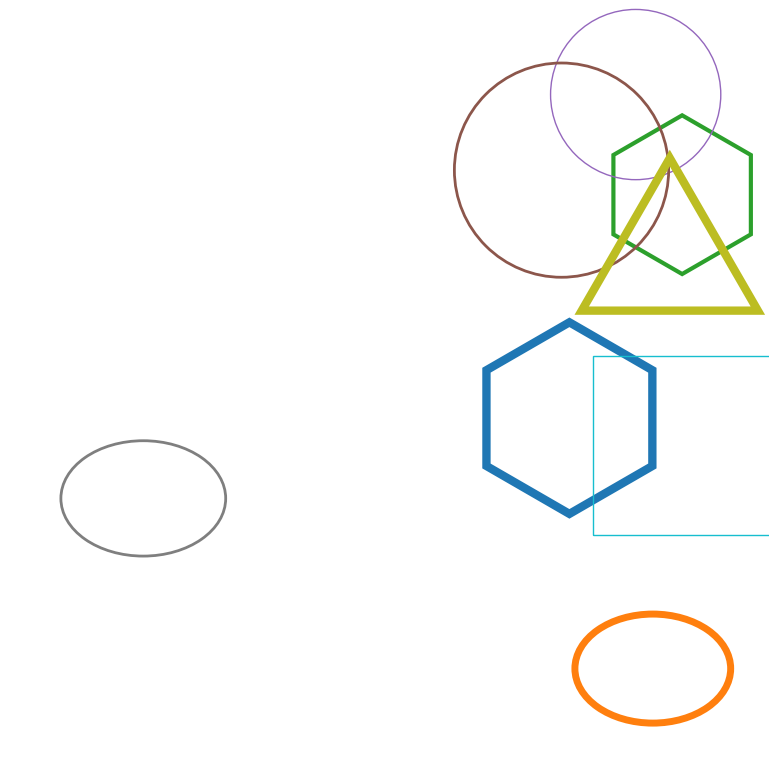[{"shape": "hexagon", "thickness": 3, "radius": 0.62, "center": [0.739, 0.457]}, {"shape": "oval", "thickness": 2.5, "radius": 0.51, "center": [0.848, 0.132]}, {"shape": "hexagon", "thickness": 1.5, "radius": 0.52, "center": [0.886, 0.747]}, {"shape": "circle", "thickness": 0.5, "radius": 0.55, "center": [0.826, 0.877]}, {"shape": "circle", "thickness": 1, "radius": 0.7, "center": [0.729, 0.779]}, {"shape": "oval", "thickness": 1, "radius": 0.54, "center": [0.186, 0.353]}, {"shape": "triangle", "thickness": 3, "radius": 0.66, "center": [0.87, 0.663]}, {"shape": "square", "thickness": 0.5, "radius": 0.58, "center": [0.886, 0.422]}]